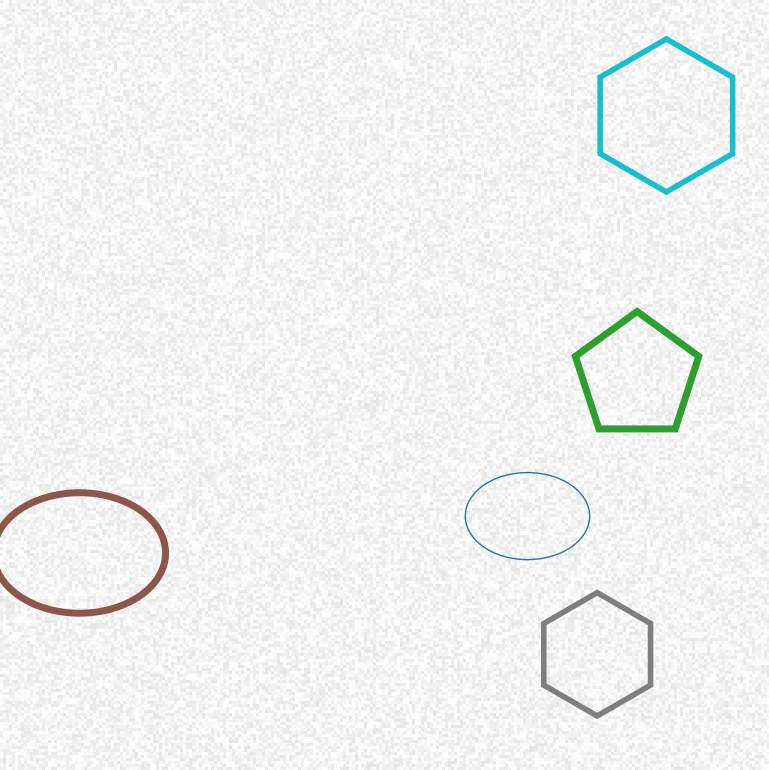[{"shape": "oval", "thickness": 0.5, "radius": 0.4, "center": [0.685, 0.33]}, {"shape": "pentagon", "thickness": 2.5, "radius": 0.42, "center": [0.827, 0.511]}, {"shape": "oval", "thickness": 2.5, "radius": 0.56, "center": [0.103, 0.282]}, {"shape": "hexagon", "thickness": 2, "radius": 0.4, "center": [0.776, 0.15]}, {"shape": "hexagon", "thickness": 2, "radius": 0.5, "center": [0.865, 0.85]}]